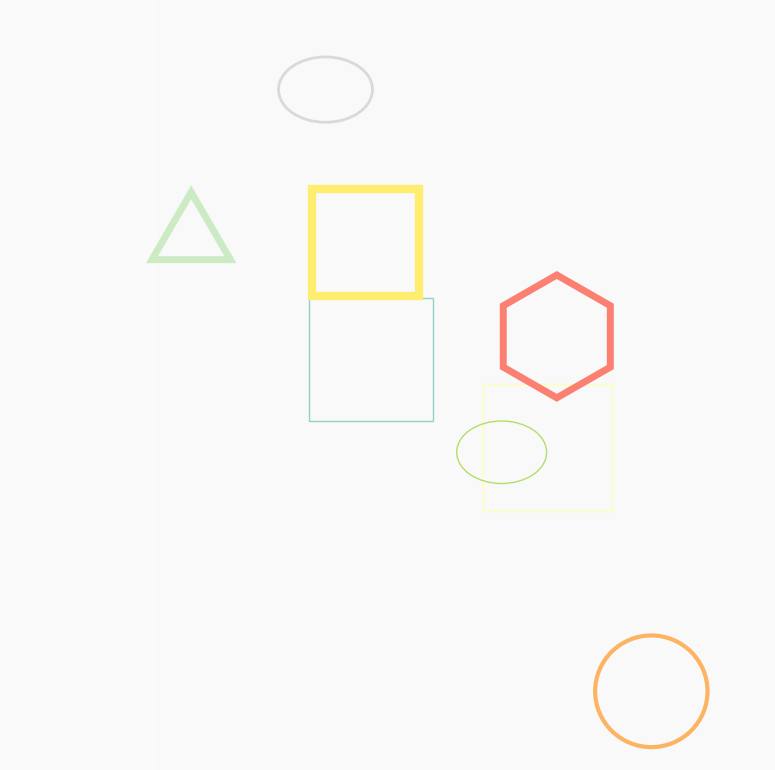[{"shape": "square", "thickness": 0.5, "radius": 0.4, "center": [0.479, 0.533]}, {"shape": "square", "thickness": 0.5, "radius": 0.41, "center": [0.707, 0.419]}, {"shape": "hexagon", "thickness": 2.5, "radius": 0.4, "center": [0.718, 0.563]}, {"shape": "circle", "thickness": 1.5, "radius": 0.36, "center": [0.84, 0.102]}, {"shape": "oval", "thickness": 0.5, "radius": 0.29, "center": [0.647, 0.413]}, {"shape": "oval", "thickness": 1, "radius": 0.3, "center": [0.42, 0.884]}, {"shape": "triangle", "thickness": 2.5, "radius": 0.29, "center": [0.247, 0.692]}, {"shape": "square", "thickness": 3, "radius": 0.35, "center": [0.472, 0.685]}]